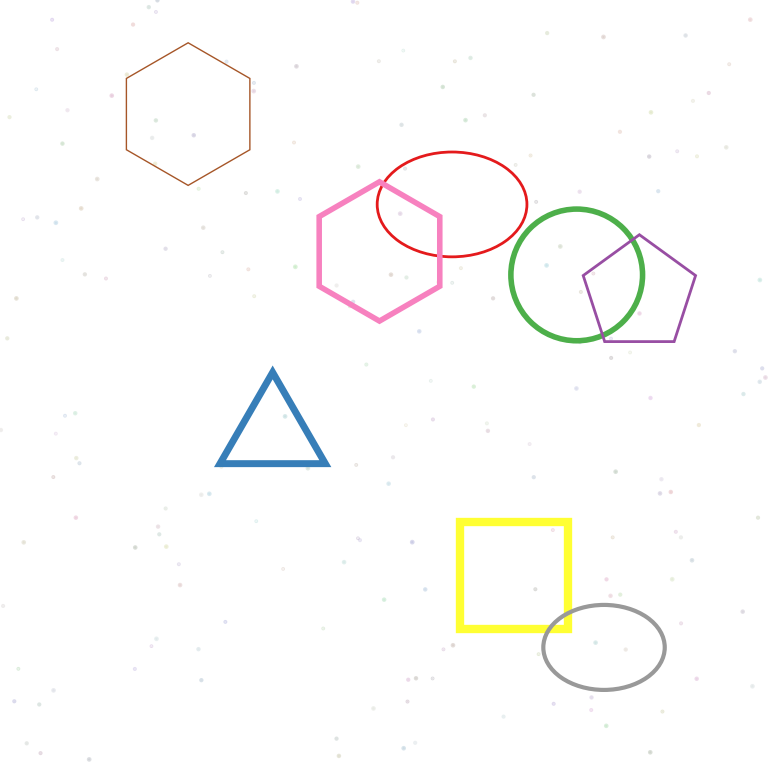[{"shape": "oval", "thickness": 1, "radius": 0.49, "center": [0.587, 0.735]}, {"shape": "triangle", "thickness": 2.5, "radius": 0.39, "center": [0.354, 0.437]}, {"shape": "circle", "thickness": 2, "radius": 0.43, "center": [0.749, 0.643]}, {"shape": "pentagon", "thickness": 1, "radius": 0.38, "center": [0.83, 0.618]}, {"shape": "square", "thickness": 3, "radius": 0.35, "center": [0.667, 0.253]}, {"shape": "hexagon", "thickness": 0.5, "radius": 0.46, "center": [0.244, 0.852]}, {"shape": "hexagon", "thickness": 2, "radius": 0.45, "center": [0.493, 0.673]}, {"shape": "oval", "thickness": 1.5, "radius": 0.39, "center": [0.784, 0.159]}]